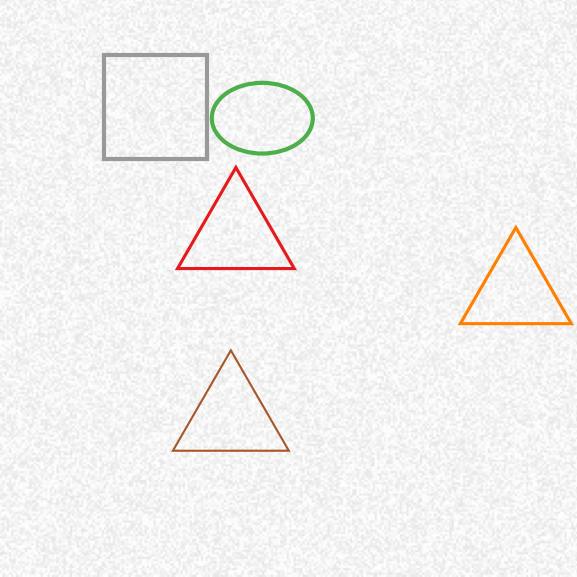[{"shape": "triangle", "thickness": 1.5, "radius": 0.58, "center": [0.408, 0.592]}, {"shape": "oval", "thickness": 2, "radius": 0.44, "center": [0.454, 0.794]}, {"shape": "triangle", "thickness": 1.5, "radius": 0.55, "center": [0.893, 0.494]}, {"shape": "triangle", "thickness": 1, "radius": 0.58, "center": [0.4, 0.277]}, {"shape": "square", "thickness": 2, "radius": 0.45, "center": [0.27, 0.814]}]